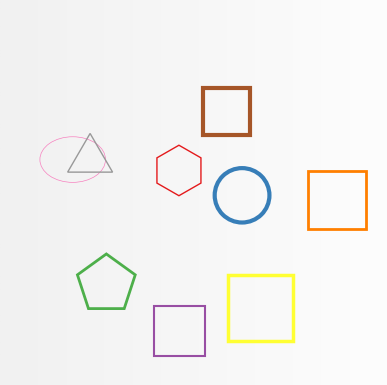[{"shape": "hexagon", "thickness": 1, "radius": 0.33, "center": [0.462, 0.557]}, {"shape": "circle", "thickness": 3, "radius": 0.35, "center": [0.625, 0.493]}, {"shape": "pentagon", "thickness": 2, "radius": 0.39, "center": [0.274, 0.262]}, {"shape": "square", "thickness": 1.5, "radius": 0.33, "center": [0.463, 0.141]}, {"shape": "square", "thickness": 2, "radius": 0.37, "center": [0.869, 0.48]}, {"shape": "square", "thickness": 2.5, "radius": 0.42, "center": [0.672, 0.2]}, {"shape": "square", "thickness": 3, "radius": 0.3, "center": [0.584, 0.709]}, {"shape": "oval", "thickness": 0.5, "radius": 0.42, "center": [0.188, 0.586]}, {"shape": "triangle", "thickness": 1, "radius": 0.33, "center": [0.233, 0.586]}]